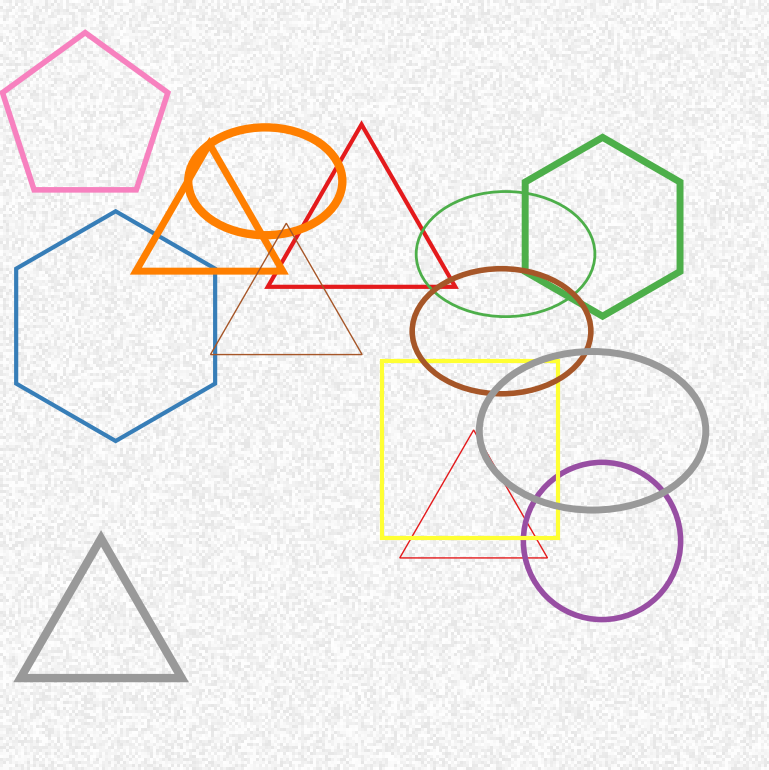[{"shape": "triangle", "thickness": 0.5, "radius": 0.55, "center": [0.615, 0.331]}, {"shape": "triangle", "thickness": 1.5, "radius": 0.7, "center": [0.47, 0.698]}, {"shape": "hexagon", "thickness": 1.5, "radius": 0.75, "center": [0.15, 0.576]}, {"shape": "oval", "thickness": 1, "radius": 0.58, "center": [0.657, 0.67]}, {"shape": "hexagon", "thickness": 2.5, "radius": 0.58, "center": [0.783, 0.705]}, {"shape": "circle", "thickness": 2, "radius": 0.51, "center": [0.782, 0.297]}, {"shape": "triangle", "thickness": 2.5, "radius": 0.55, "center": [0.272, 0.703]}, {"shape": "oval", "thickness": 3, "radius": 0.5, "center": [0.345, 0.765]}, {"shape": "square", "thickness": 1.5, "radius": 0.57, "center": [0.61, 0.416]}, {"shape": "triangle", "thickness": 0.5, "radius": 0.57, "center": [0.372, 0.596]}, {"shape": "oval", "thickness": 2, "radius": 0.58, "center": [0.651, 0.57]}, {"shape": "pentagon", "thickness": 2, "radius": 0.56, "center": [0.111, 0.845]}, {"shape": "triangle", "thickness": 3, "radius": 0.6, "center": [0.131, 0.18]}, {"shape": "oval", "thickness": 2.5, "radius": 0.74, "center": [0.77, 0.441]}]